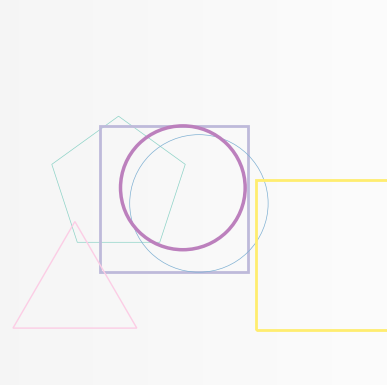[{"shape": "pentagon", "thickness": 0.5, "radius": 0.91, "center": [0.306, 0.517]}, {"shape": "square", "thickness": 2, "radius": 0.95, "center": [0.449, 0.483]}, {"shape": "circle", "thickness": 0.5, "radius": 0.89, "center": [0.513, 0.472]}, {"shape": "triangle", "thickness": 1, "radius": 0.92, "center": [0.193, 0.24]}, {"shape": "circle", "thickness": 2.5, "radius": 0.8, "center": [0.472, 0.512]}, {"shape": "square", "thickness": 2, "radius": 0.98, "center": [0.857, 0.337]}]